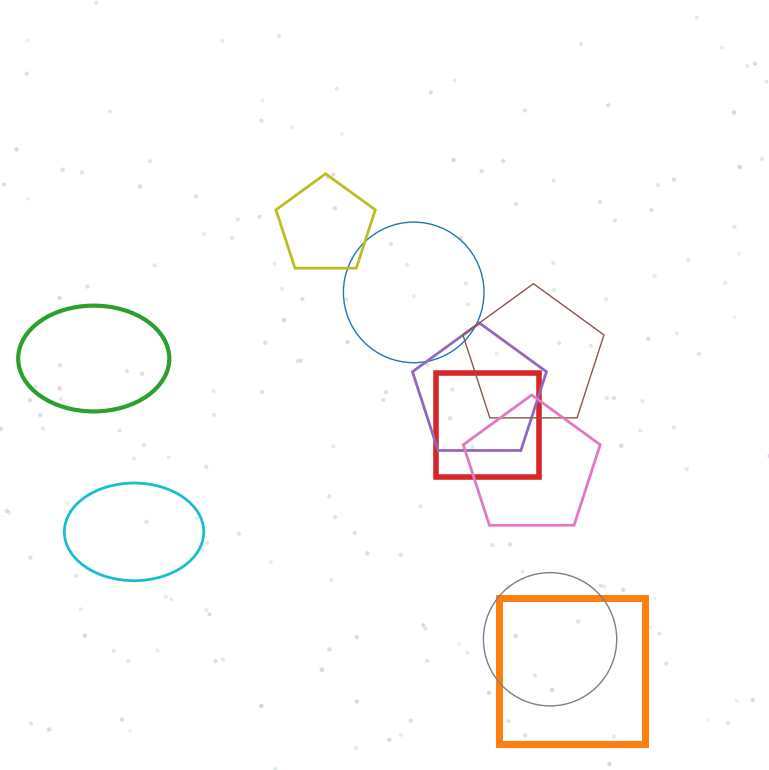[{"shape": "circle", "thickness": 0.5, "radius": 0.46, "center": [0.537, 0.62]}, {"shape": "square", "thickness": 2.5, "radius": 0.47, "center": [0.743, 0.128]}, {"shape": "oval", "thickness": 1.5, "radius": 0.49, "center": [0.122, 0.534]}, {"shape": "square", "thickness": 2, "radius": 0.34, "center": [0.633, 0.448]}, {"shape": "pentagon", "thickness": 1, "radius": 0.46, "center": [0.623, 0.489]}, {"shape": "pentagon", "thickness": 0.5, "radius": 0.48, "center": [0.693, 0.535]}, {"shape": "pentagon", "thickness": 1, "radius": 0.47, "center": [0.691, 0.394]}, {"shape": "circle", "thickness": 0.5, "radius": 0.43, "center": [0.714, 0.17]}, {"shape": "pentagon", "thickness": 1, "radius": 0.34, "center": [0.423, 0.707]}, {"shape": "oval", "thickness": 1, "radius": 0.45, "center": [0.174, 0.309]}]